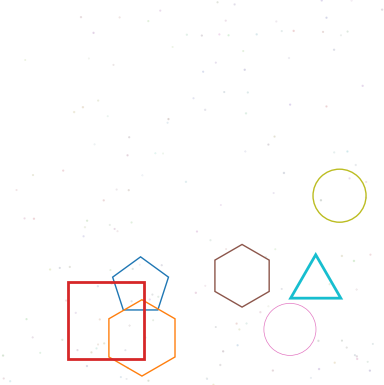[{"shape": "pentagon", "thickness": 1, "radius": 0.38, "center": [0.365, 0.257]}, {"shape": "hexagon", "thickness": 1, "radius": 0.5, "center": [0.369, 0.122]}, {"shape": "square", "thickness": 2, "radius": 0.5, "center": [0.276, 0.168]}, {"shape": "hexagon", "thickness": 1, "radius": 0.41, "center": [0.629, 0.284]}, {"shape": "circle", "thickness": 0.5, "radius": 0.34, "center": [0.753, 0.145]}, {"shape": "circle", "thickness": 1, "radius": 0.34, "center": [0.882, 0.492]}, {"shape": "triangle", "thickness": 2, "radius": 0.38, "center": [0.82, 0.263]}]